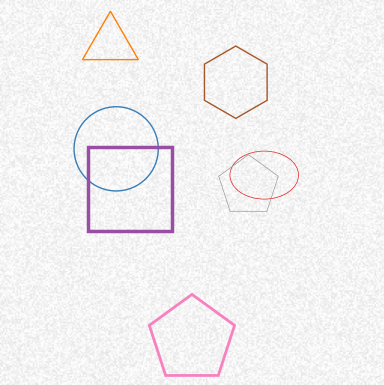[{"shape": "oval", "thickness": 0.5, "radius": 0.45, "center": [0.686, 0.545]}, {"shape": "circle", "thickness": 1, "radius": 0.55, "center": [0.302, 0.613]}, {"shape": "square", "thickness": 2.5, "radius": 0.54, "center": [0.338, 0.509]}, {"shape": "triangle", "thickness": 1, "radius": 0.42, "center": [0.287, 0.887]}, {"shape": "hexagon", "thickness": 1, "radius": 0.47, "center": [0.612, 0.786]}, {"shape": "pentagon", "thickness": 2, "radius": 0.58, "center": [0.499, 0.119]}, {"shape": "pentagon", "thickness": 0.5, "radius": 0.41, "center": [0.645, 0.517]}]